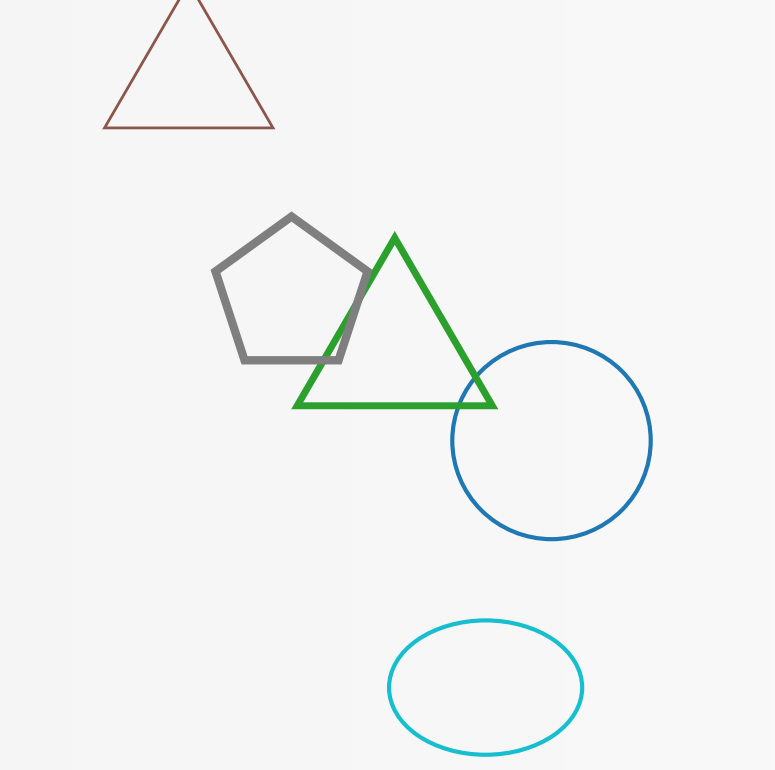[{"shape": "circle", "thickness": 1.5, "radius": 0.64, "center": [0.712, 0.428]}, {"shape": "triangle", "thickness": 2.5, "radius": 0.73, "center": [0.509, 0.546]}, {"shape": "triangle", "thickness": 1, "radius": 0.63, "center": [0.244, 0.897]}, {"shape": "pentagon", "thickness": 3, "radius": 0.52, "center": [0.376, 0.616]}, {"shape": "oval", "thickness": 1.5, "radius": 0.62, "center": [0.627, 0.107]}]